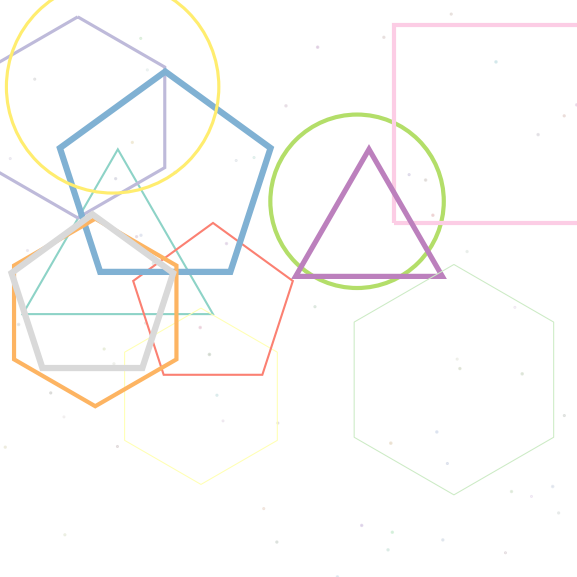[{"shape": "triangle", "thickness": 1, "radius": 0.95, "center": [0.204, 0.55]}, {"shape": "hexagon", "thickness": 0.5, "radius": 0.76, "center": [0.348, 0.313]}, {"shape": "hexagon", "thickness": 1.5, "radius": 0.87, "center": [0.135, 0.796]}, {"shape": "pentagon", "thickness": 1, "radius": 0.73, "center": [0.369, 0.468]}, {"shape": "pentagon", "thickness": 3, "radius": 0.96, "center": [0.286, 0.683]}, {"shape": "hexagon", "thickness": 2, "radius": 0.81, "center": [0.165, 0.458]}, {"shape": "circle", "thickness": 2, "radius": 0.75, "center": [0.618, 0.651]}, {"shape": "square", "thickness": 2, "radius": 0.86, "center": [0.853, 0.784]}, {"shape": "pentagon", "thickness": 3, "radius": 0.74, "center": [0.16, 0.481]}, {"shape": "triangle", "thickness": 2.5, "radius": 0.73, "center": [0.639, 0.594]}, {"shape": "hexagon", "thickness": 0.5, "radius": 1.0, "center": [0.786, 0.342]}, {"shape": "circle", "thickness": 1.5, "radius": 0.92, "center": [0.195, 0.849]}]